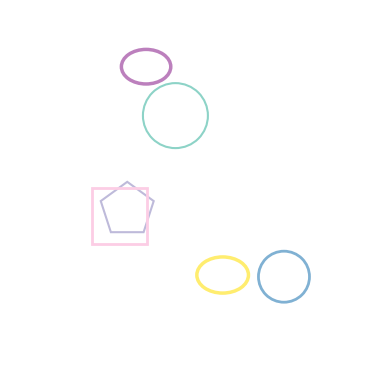[{"shape": "circle", "thickness": 1.5, "radius": 0.42, "center": [0.456, 0.7]}, {"shape": "pentagon", "thickness": 1.5, "radius": 0.36, "center": [0.33, 0.455]}, {"shape": "circle", "thickness": 2, "radius": 0.33, "center": [0.738, 0.281]}, {"shape": "square", "thickness": 2, "radius": 0.36, "center": [0.31, 0.439]}, {"shape": "oval", "thickness": 2.5, "radius": 0.32, "center": [0.379, 0.827]}, {"shape": "oval", "thickness": 2.5, "radius": 0.34, "center": [0.578, 0.286]}]